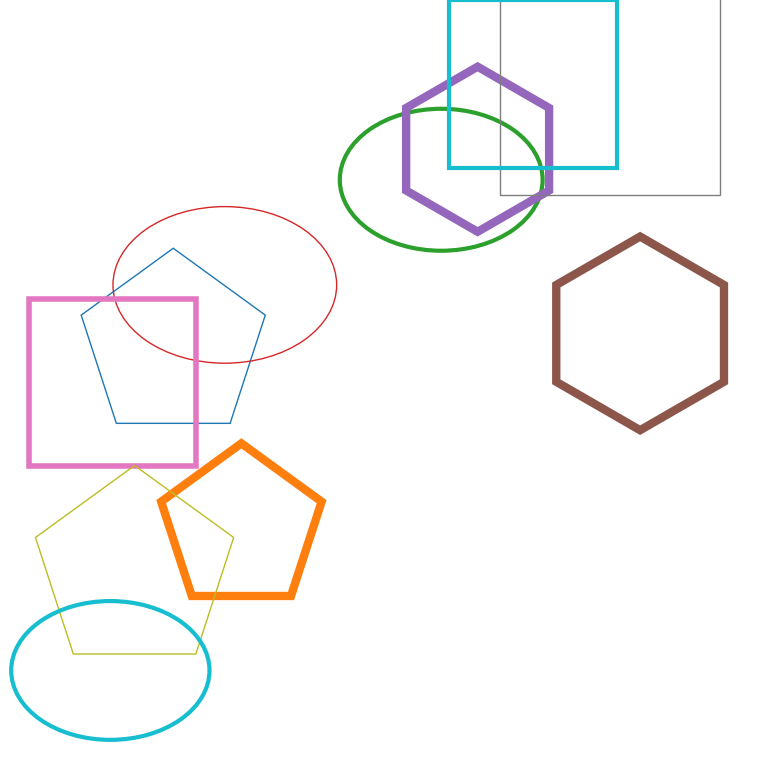[{"shape": "pentagon", "thickness": 0.5, "radius": 0.63, "center": [0.225, 0.552]}, {"shape": "pentagon", "thickness": 3, "radius": 0.55, "center": [0.313, 0.315]}, {"shape": "oval", "thickness": 1.5, "radius": 0.66, "center": [0.573, 0.767]}, {"shape": "oval", "thickness": 0.5, "radius": 0.73, "center": [0.292, 0.63]}, {"shape": "hexagon", "thickness": 3, "radius": 0.54, "center": [0.62, 0.806]}, {"shape": "hexagon", "thickness": 3, "radius": 0.63, "center": [0.831, 0.567]}, {"shape": "square", "thickness": 2, "radius": 0.54, "center": [0.146, 0.503]}, {"shape": "square", "thickness": 0.5, "radius": 0.72, "center": [0.792, 0.89]}, {"shape": "pentagon", "thickness": 0.5, "radius": 0.68, "center": [0.175, 0.26]}, {"shape": "oval", "thickness": 1.5, "radius": 0.64, "center": [0.143, 0.129]}, {"shape": "square", "thickness": 1.5, "radius": 0.55, "center": [0.692, 0.891]}]